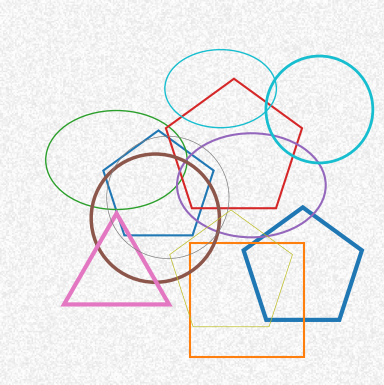[{"shape": "pentagon", "thickness": 1.5, "radius": 0.75, "center": [0.412, 0.511]}, {"shape": "pentagon", "thickness": 3, "radius": 0.81, "center": [0.786, 0.3]}, {"shape": "square", "thickness": 1.5, "radius": 0.74, "center": [0.641, 0.22]}, {"shape": "oval", "thickness": 1, "radius": 0.92, "center": [0.302, 0.584]}, {"shape": "pentagon", "thickness": 1.5, "radius": 0.93, "center": [0.608, 0.61]}, {"shape": "oval", "thickness": 1.5, "radius": 0.97, "center": [0.653, 0.519]}, {"shape": "circle", "thickness": 2.5, "radius": 0.83, "center": [0.403, 0.433]}, {"shape": "triangle", "thickness": 3, "radius": 0.79, "center": [0.303, 0.288]}, {"shape": "circle", "thickness": 0.5, "radius": 0.79, "center": [0.436, 0.487]}, {"shape": "pentagon", "thickness": 0.5, "radius": 0.84, "center": [0.6, 0.287]}, {"shape": "circle", "thickness": 2, "radius": 0.69, "center": [0.83, 0.716]}, {"shape": "oval", "thickness": 1, "radius": 0.72, "center": [0.573, 0.77]}]